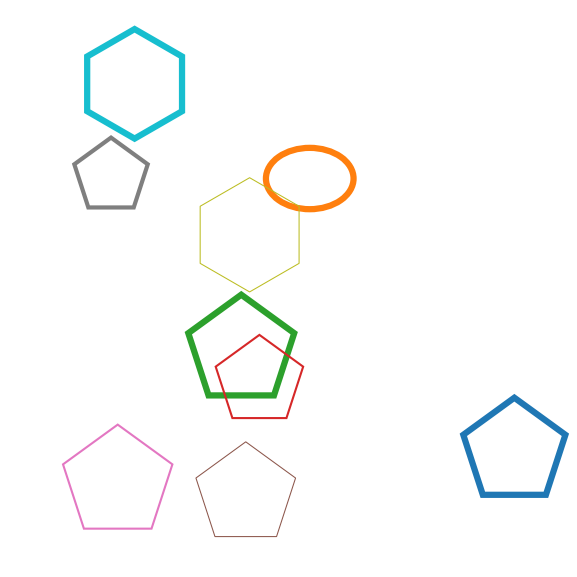[{"shape": "pentagon", "thickness": 3, "radius": 0.46, "center": [0.891, 0.218]}, {"shape": "oval", "thickness": 3, "radius": 0.38, "center": [0.536, 0.69]}, {"shape": "pentagon", "thickness": 3, "radius": 0.48, "center": [0.418, 0.392]}, {"shape": "pentagon", "thickness": 1, "radius": 0.4, "center": [0.449, 0.34]}, {"shape": "pentagon", "thickness": 0.5, "radius": 0.45, "center": [0.426, 0.143]}, {"shape": "pentagon", "thickness": 1, "radius": 0.5, "center": [0.204, 0.164]}, {"shape": "pentagon", "thickness": 2, "radius": 0.33, "center": [0.192, 0.694]}, {"shape": "hexagon", "thickness": 0.5, "radius": 0.49, "center": [0.432, 0.593]}, {"shape": "hexagon", "thickness": 3, "radius": 0.47, "center": [0.233, 0.854]}]